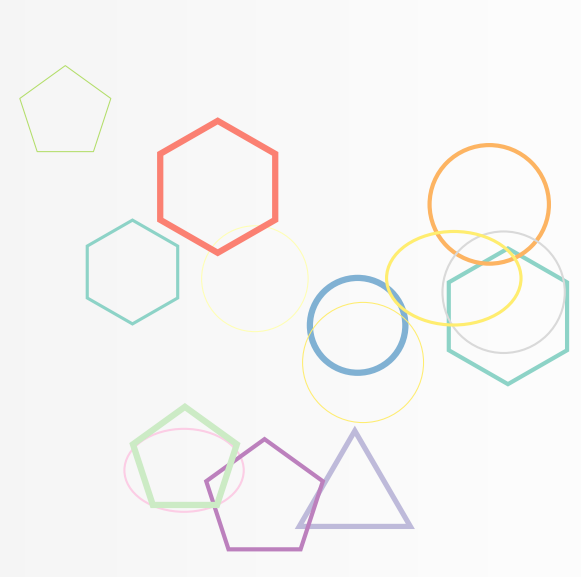[{"shape": "hexagon", "thickness": 2, "radius": 0.59, "center": [0.874, 0.451]}, {"shape": "hexagon", "thickness": 1.5, "radius": 0.45, "center": [0.228, 0.528]}, {"shape": "circle", "thickness": 0.5, "radius": 0.46, "center": [0.438, 0.516]}, {"shape": "triangle", "thickness": 2.5, "radius": 0.55, "center": [0.61, 0.143]}, {"shape": "hexagon", "thickness": 3, "radius": 0.57, "center": [0.375, 0.676]}, {"shape": "circle", "thickness": 3, "radius": 0.41, "center": [0.615, 0.436]}, {"shape": "circle", "thickness": 2, "radius": 0.51, "center": [0.842, 0.645]}, {"shape": "pentagon", "thickness": 0.5, "radius": 0.41, "center": [0.112, 0.803]}, {"shape": "oval", "thickness": 1, "radius": 0.51, "center": [0.317, 0.185]}, {"shape": "circle", "thickness": 1, "radius": 0.53, "center": [0.866, 0.493]}, {"shape": "pentagon", "thickness": 2, "radius": 0.53, "center": [0.455, 0.133]}, {"shape": "pentagon", "thickness": 3, "radius": 0.47, "center": [0.318, 0.201]}, {"shape": "oval", "thickness": 1.5, "radius": 0.58, "center": [0.781, 0.517]}, {"shape": "circle", "thickness": 0.5, "radius": 0.52, "center": [0.625, 0.371]}]